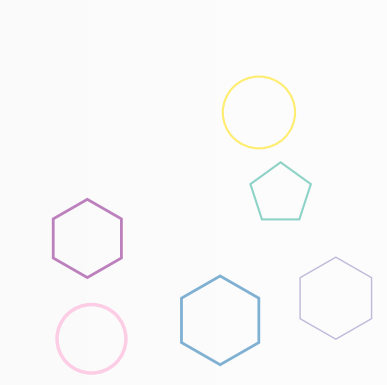[{"shape": "pentagon", "thickness": 1.5, "radius": 0.41, "center": [0.724, 0.496]}, {"shape": "hexagon", "thickness": 1, "radius": 0.53, "center": [0.867, 0.225]}, {"shape": "hexagon", "thickness": 2, "radius": 0.58, "center": [0.568, 0.168]}, {"shape": "circle", "thickness": 2.5, "radius": 0.44, "center": [0.236, 0.12]}, {"shape": "hexagon", "thickness": 2, "radius": 0.51, "center": [0.225, 0.381]}, {"shape": "circle", "thickness": 1.5, "radius": 0.47, "center": [0.668, 0.708]}]